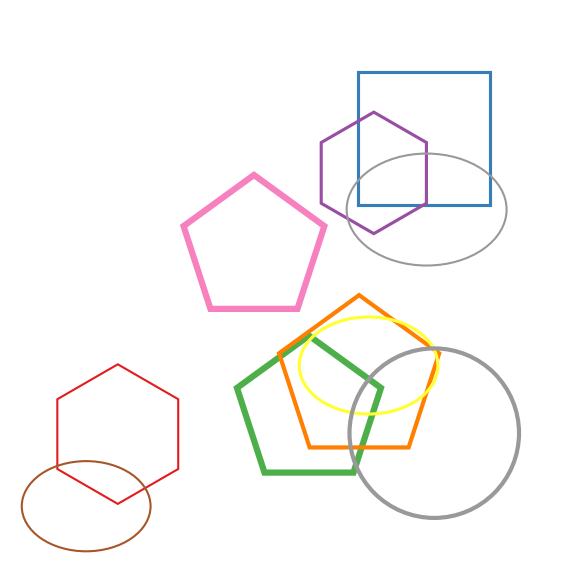[{"shape": "hexagon", "thickness": 1, "radius": 0.6, "center": [0.204, 0.247]}, {"shape": "square", "thickness": 1.5, "radius": 0.57, "center": [0.734, 0.76]}, {"shape": "pentagon", "thickness": 3, "radius": 0.66, "center": [0.535, 0.287]}, {"shape": "hexagon", "thickness": 1.5, "radius": 0.53, "center": [0.647, 0.7]}, {"shape": "pentagon", "thickness": 2, "radius": 0.73, "center": [0.622, 0.342]}, {"shape": "oval", "thickness": 1.5, "radius": 0.6, "center": [0.638, 0.366]}, {"shape": "oval", "thickness": 1, "radius": 0.56, "center": [0.149, 0.123]}, {"shape": "pentagon", "thickness": 3, "radius": 0.64, "center": [0.44, 0.568]}, {"shape": "oval", "thickness": 1, "radius": 0.69, "center": [0.739, 0.636]}, {"shape": "circle", "thickness": 2, "radius": 0.73, "center": [0.752, 0.249]}]